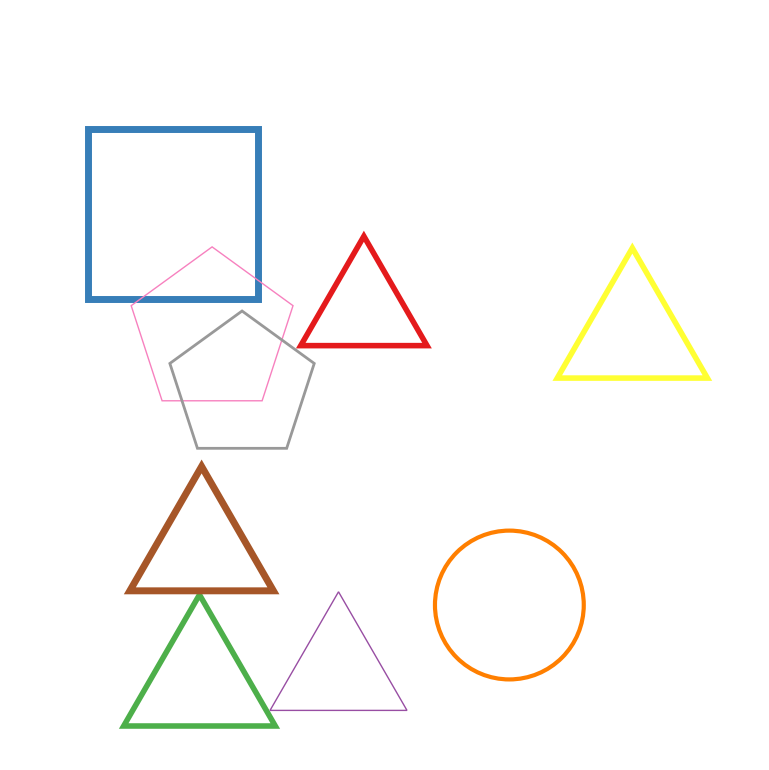[{"shape": "triangle", "thickness": 2, "radius": 0.47, "center": [0.473, 0.598]}, {"shape": "square", "thickness": 2.5, "radius": 0.55, "center": [0.224, 0.722]}, {"shape": "triangle", "thickness": 2, "radius": 0.57, "center": [0.259, 0.114]}, {"shape": "triangle", "thickness": 0.5, "radius": 0.51, "center": [0.44, 0.129]}, {"shape": "circle", "thickness": 1.5, "radius": 0.48, "center": [0.662, 0.214]}, {"shape": "triangle", "thickness": 2, "radius": 0.56, "center": [0.821, 0.565]}, {"shape": "triangle", "thickness": 2.5, "radius": 0.54, "center": [0.262, 0.287]}, {"shape": "pentagon", "thickness": 0.5, "radius": 0.55, "center": [0.275, 0.569]}, {"shape": "pentagon", "thickness": 1, "radius": 0.49, "center": [0.314, 0.498]}]